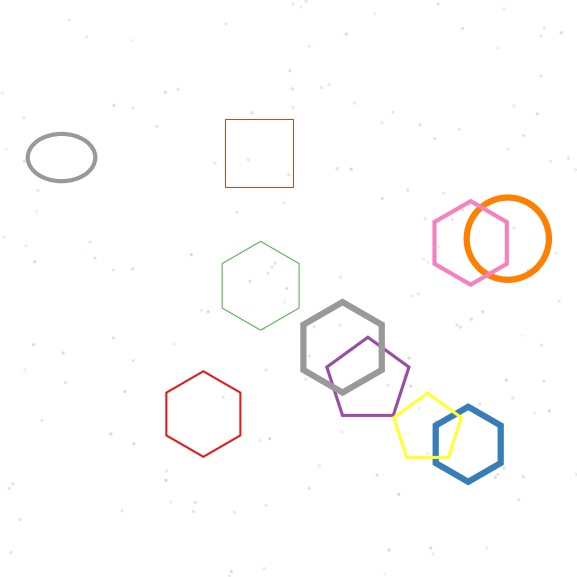[{"shape": "hexagon", "thickness": 1, "radius": 0.37, "center": [0.352, 0.282]}, {"shape": "hexagon", "thickness": 3, "radius": 0.32, "center": [0.811, 0.23]}, {"shape": "hexagon", "thickness": 0.5, "radius": 0.38, "center": [0.451, 0.504]}, {"shape": "pentagon", "thickness": 1.5, "radius": 0.37, "center": [0.637, 0.34]}, {"shape": "circle", "thickness": 3, "radius": 0.36, "center": [0.879, 0.586]}, {"shape": "pentagon", "thickness": 1.5, "radius": 0.31, "center": [0.741, 0.257]}, {"shape": "square", "thickness": 0.5, "radius": 0.3, "center": [0.448, 0.734]}, {"shape": "hexagon", "thickness": 2, "radius": 0.36, "center": [0.815, 0.578]}, {"shape": "oval", "thickness": 2, "radius": 0.29, "center": [0.107, 0.726]}, {"shape": "hexagon", "thickness": 3, "radius": 0.39, "center": [0.593, 0.398]}]